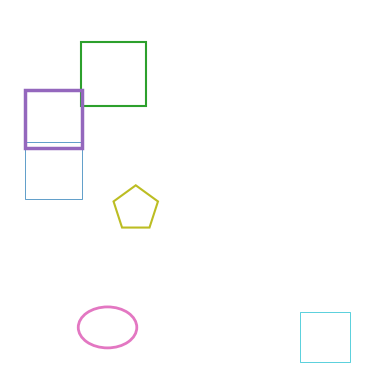[{"shape": "square", "thickness": 0.5, "radius": 0.37, "center": [0.139, 0.557]}, {"shape": "square", "thickness": 1.5, "radius": 0.42, "center": [0.295, 0.809]}, {"shape": "square", "thickness": 2.5, "radius": 0.38, "center": [0.139, 0.692]}, {"shape": "oval", "thickness": 2, "radius": 0.38, "center": [0.279, 0.15]}, {"shape": "pentagon", "thickness": 1.5, "radius": 0.3, "center": [0.353, 0.458]}, {"shape": "square", "thickness": 0.5, "radius": 0.33, "center": [0.844, 0.124]}]